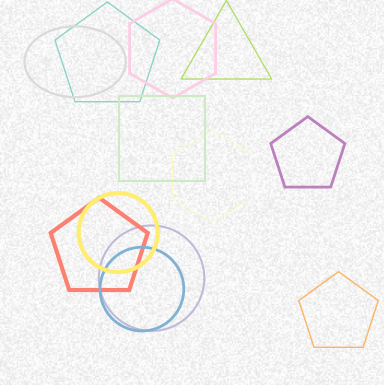[{"shape": "pentagon", "thickness": 1, "radius": 0.72, "center": [0.279, 0.852]}, {"shape": "hexagon", "thickness": 0.5, "radius": 0.59, "center": [0.551, 0.542]}, {"shape": "circle", "thickness": 1.5, "radius": 0.68, "center": [0.394, 0.277]}, {"shape": "pentagon", "thickness": 3, "radius": 0.66, "center": [0.258, 0.354]}, {"shape": "circle", "thickness": 2, "radius": 0.54, "center": [0.369, 0.249]}, {"shape": "pentagon", "thickness": 1, "radius": 0.54, "center": [0.879, 0.186]}, {"shape": "triangle", "thickness": 1, "radius": 0.68, "center": [0.588, 0.863]}, {"shape": "hexagon", "thickness": 2, "radius": 0.64, "center": [0.448, 0.874]}, {"shape": "oval", "thickness": 1.5, "radius": 0.66, "center": [0.195, 0.84]}, {"shape": "pentagon", "thickness": 2, "radius": 0.51, "center": [0.799, 0.596]}, {"shape": "square", "thickness": 1.5, "radius": 0.55, "center": [0.421, 0.641]}, {"shape": "circle", "thickness": 3, "radius": 0.51, "center": [0.307, 0.396]}]